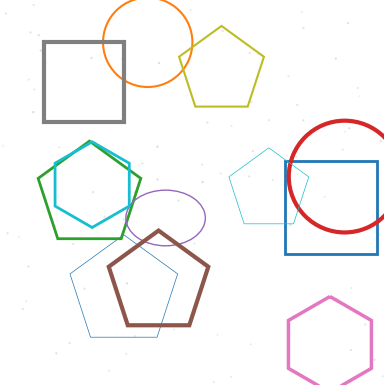[{"shape": "square", "thickness": 2, "radius": 0.6, "center": [0.859, 0.461]}, {"shape": "pentagon", "thickness": 0.5, "radius": 0.74, "center": [0.322, 0.243]}, {"shape": "circle", "thickness": 1.5, "radius": 0.58, "center": [0.384, 0.89]}, {"shape": "pentagon", "thickness": 2, "radius": 0.7, "center": [0.232, 0.493]}, {"shape": "circle", "thickness": 3, "radius": 0.73, "center": [0.895, 0.541]}, {"shape": "oval", "thickness": 1, "radius": 0.52, "center": [0.43, 0.434]}, {"shape": "pentagon", "thickness": 3, "radius": 0.68, "center": [0.412, 0.265]}, {"shape": "hexagon", "thickness": 2.5, "radius": 0.62, "center": [0.857, 0.105]}, {"shape": "square", "thickness": 3, "radius": 0.52, "center": [0.219, 0.788]}, {"shape": "pentagon", "thickness": 1.5, "radius": 0.58, "center": [0.575, 0.817]}, {"shape": "hexagon", "thickness": 2, "radius": 0.56, "center": [0.239, 0.52]}, {"shape": "pentagon", "thickness": 0.5, "radius": 0.55, "center": [0.698, 0.507]}]